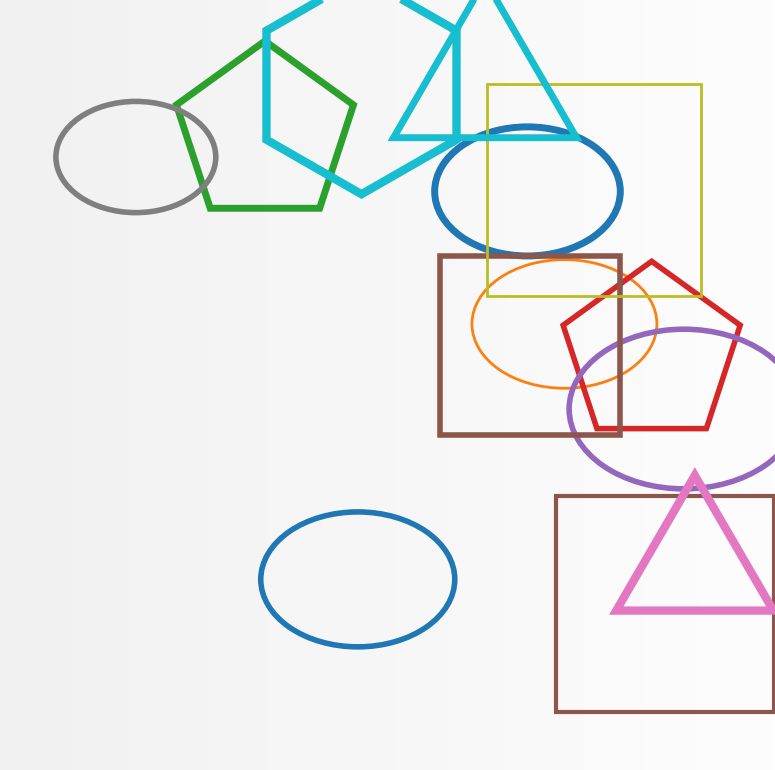[{"shape": "oval", "thickness": 2, "radius": 0.63, "center": [0.462, 0.248]}, {"shape": "oval", "thickness": 2.5, "radius": 0.6, "center": [0.681, 0.751]}, {"shape": "oval", "thickness": 1, "radius": 0.6, "center": [0.728, 0.579]}, {"shape": "pentagon", "thickness": 2.5, "radius": 0.6, "center": [0.342, 0.827]}, {"shape": "pentagon", "thickness": 2, "radius": 0.6, "center": [0.841, 0.541]}, {"shape": "oval", "thickness": 2, "radius": 0.74, "center": [0.882, 0.469]}, {"shape": "square", "thickness": 1.5, "radius": 0.7, "center": [0.858, 0.215]}, {"shape": "square", "thickness": 2, "radius": 0.58, "center": [0.684, 0.551]}, {"shape": "triangle", "thickness": 3, "radius": 0.59, "center": [0.897, 0.266]}, {"shape": "oval", "thickness": 2, "radius": 0.52, "center": [0.175, 0.796]}, {"shape": "square", "thickness": 1, "radius": 0.69, "center": [0.766, 0.753]}, {"shape": "triangle", "thickness": 2.5, "radius": 0.68, "center": [0.626, 0.889]}, {"shape": "hexagon", "thickness": 3, "radius": 0.71, "center": [0.466, 0.889]}]